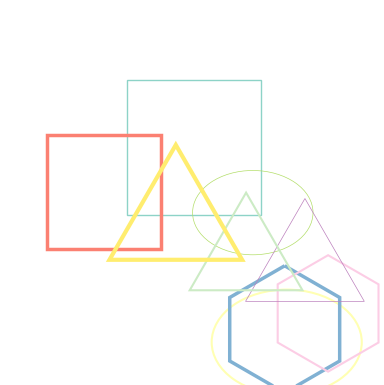[{"shape": "square", "thickness": 1, "radius": 0.88, "center": [0.504, 0.617]}, {"shape": "oval", "thickness": 1.5, "radius": 0.97, "center": [0.745, 0.111]}, {"shape": "square", "thickness": 2.5, "radius": 0.74, "center": [0.271, 0.502]}, {"shape": "hexagon", "thickness": 2.5, "radius": 0.82, "center": [0.739, 0.145]}, {"shape": "oval", "thickness": 0.5, "radius": 0.78, "center": [0.657, 0.448]}, {"shape": "hexagon", "thickness": 1.5, "radius": 0.76, "center": [0.852, 0.186]}, {"shape": "triangle", "thickness": 0.5, "radius": 0.89, "center": [0.792, 0.306]}, {"shape": "triangle", "thickness": 1.5, "radius": 0.85, "center": [0.639, 0.331]}, {"shape": "triangle", "thickness": 3, "radius": 0.99, "center": [0.457, 0.425]}]